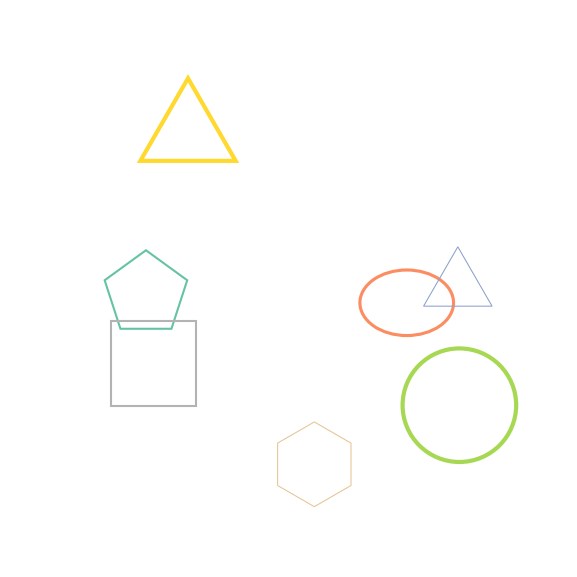[{"shape": "pentagon", "thickness": 1, "radius": 0.38, "center": [0.253, 0.491]}, {"shape": "oval", "thickness": 1.5, "radius": 0.41, "center": [0.704, 0.475]}, {"shape": "triangle", "thickness": 0.5, "radius": 0.34, "center": [0.793, 0.503]}, {"shape": "circle", "thickness": 2, "radius": 0.49, "center": [0.795, 0.297]}, {"shape": "triangle", "thickness": 2, "radius": 0.48, "center": [0.326, 0.768]}, {"shape": "hexagon", "thickness": 0.5, "radius": 0.37, "center": [0.544, 0.195]}, {"shape": "square", "thickness": 1, "radius": 0.37, "center": [0.266, 0.369]}]